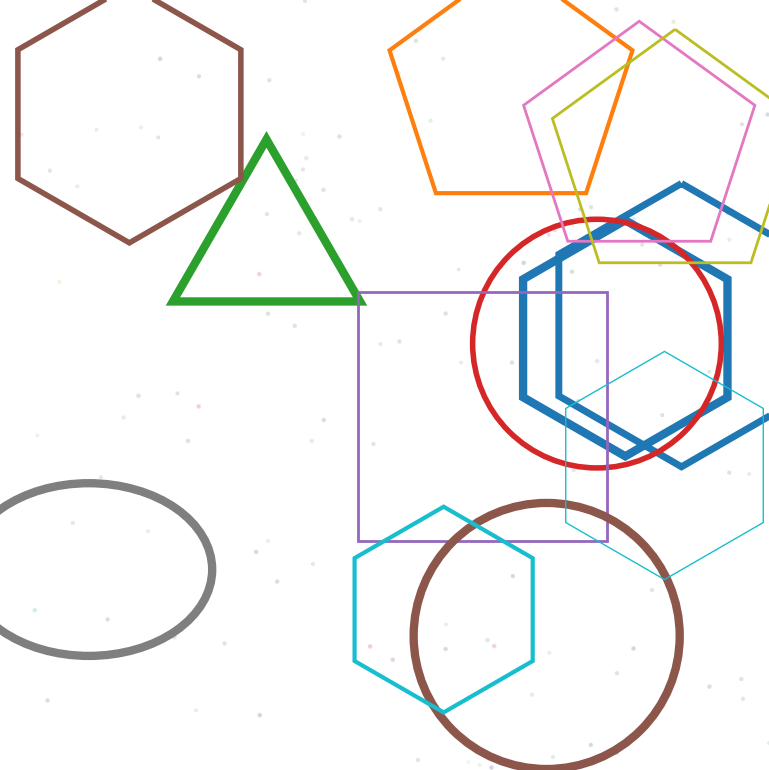[{"shape": "hexagon", "thickness": 3, "radius": 0.77, "center": [0.812, 0.561]}, {"shape": "hexagon", "thickness": 2.5, "radius": 0.92, "center": [0.885, 0.578]}, {"shape": "pentagon", "thickness": 1.5, "radius": 0.83, "center": [0.664, 0.883]}, {"shape": "triangle", "thickness": 3, "radius": 0.7, "center": [0.346, 0.679]}, {"shape": "circle", "thickness": 2, "radius": 0.81, "center": [0.775, 0.554]}, {"shape": "square", "thickness": 1, "radius": 0.81, "center": [0.626, 0.459]}, {"shape": "circle", "thickness": 3, "radius": 0.86, "center": [0.71, 0.174]}, {"shape": "hexagon", "thickness": 2, "radius": 0.84, "center": [0.168, 0.852]}, {"shape": "pentagon", "thickness": 1, "radius": 0.79, "center": [0.83, 0.814]}, {"shape": "oval", "thickness": 3, "radius": 0.8, "center": [0.115, 0.26]}, {"shape": "pentagon", "thickness": 1, "radius": 0.84, "center": [0.877, 0.794]}, {"shape": "hexagon", "thickness": 1.5, "radius": 0.67, "center": [0.576, 0.208]}, {"shape": "hexagon", "thickness": 0.5, "radius": 0.74, "center": [0.863, 0.395]}]